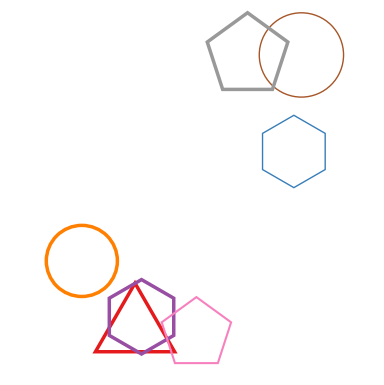[{"shape": "triangle", "thickness": 2.5, "radius": 0.59, "center": [0.351, 0.146]}, {"shape": "hexagon", "thickness": 1, "radius": 0.47, "center": [0.763, 0.607]}, {"shape": "hexagon", "thickness": 2.5, "radius": 0.48, "center": [0.368, 0.177]}, {"shape": "circle", "thickness": 2.5, "radius": 0.46, "center": [0.213, 0.322]}, {"shape": "circle", "thickness": 1, "radius": 0.55, "center": [0.783, 0.857]}, {"shape": "pentagon", "thickness": 1.5, "radius": 0.47, "center": [0.51, 0.134]}, {"shape": "pentagon", "thickness": 2.5, "radius": 0.55, "center": [0.643, 0.857]}]